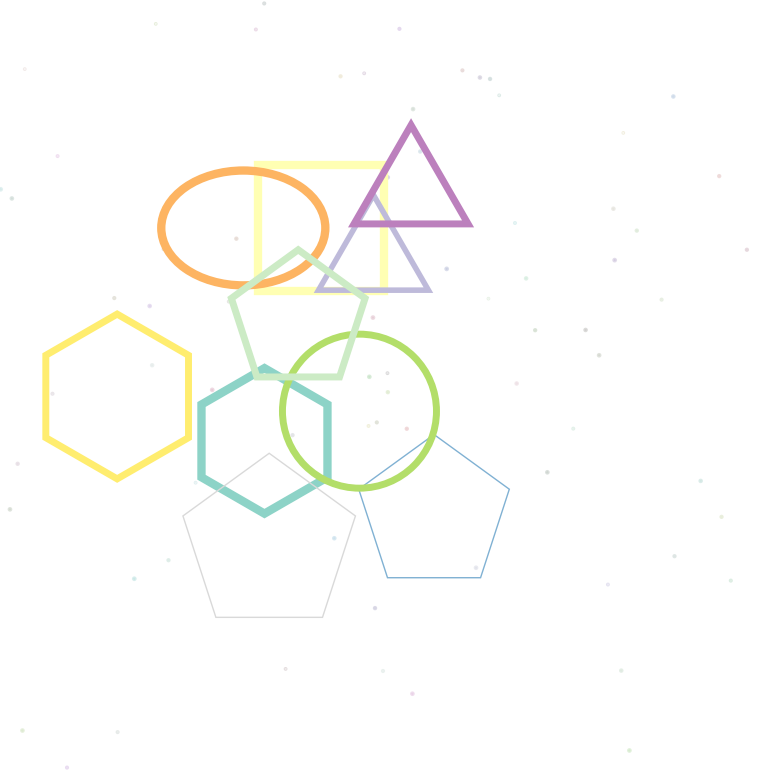[{"shape": "hexagon", "thickness": 3, "radius": 0.47, "center": [0.343, 0.427]}, {"shape": "square", "thickness": 3, "radius": 0.41, "center": [0.417, 0.704]}, {"shape": "triangle", "thickness": 2, "radius": 0.41, "center": [0.485, 0.664]}, {"shape": "pentagon", "thickness": 0.5, "radius": 0.51, "center": [0.564, 0.333]}, {"shape": "oval", "thickness": 3, "radius": 0.53, "center": [0.316, 0.704]}, {"shape": "circle", "thickness": 2.5, "radius": 0.5, "center": [0.467, 0.466]}, {"shape": "pentagon", "thickness": 0.5, "radius": 0.59, "center": [0.35, 0.294]}, {"shape": "triangle", "thickness": 2.5, "radius": 0.43, "center": [0.534, 0.752]}, {"shape": "pentagon", "thickness": 2.5, "radius": 0.46, "center": [0.387, 0.584]}, {"shape": "hexagon", "thickness": 2.5, "radius": 0.53, "center": [0.152, 0.485]}]